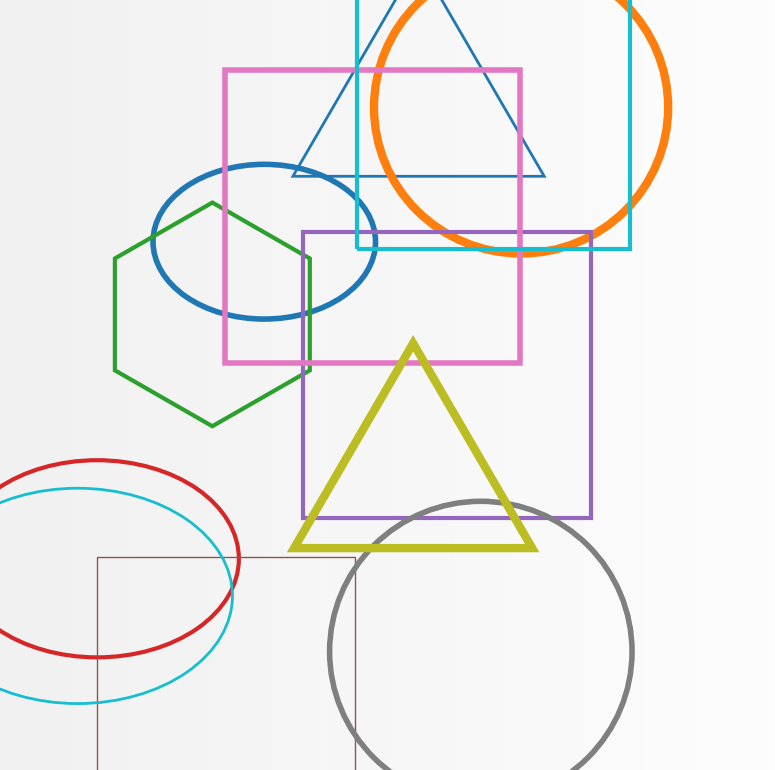[{"shape": "triangle", "thickness": 1, "radius": 0.94, "center": [0.54, 0.865]}, {"shape": "oval", "thickness": 2, "radius": 0.72, "center": [0.341, 0.686]}, {"shape": "circle", "thickness": 3, "radius": 0.95, "center": [0.672, 0.861]}, {"shape": "hexagon", "thickness": 1.5, "radius": 0.73, "center": [0.274, 0.592]}, {"shape": "oval", "thickness": 1.5, "radius": 0.91, "center": [0.125, 0.274]}, {"shape": "square", "thickness": 1.5, "radius": 0.93, "center": [0.577, 0.513]}, {"shape": "square", "thickness": 0.5, "radius": 0.83, "center": [0.292, 0.109]}, {"shape": "square", "thickness": 2, "radius": 0.95, "center": [0.481, 0.719]}, {"shape": "circle", "thickness": 2, "radius": 0.98, "center": [0.62, 0.154]}, {"shape": "triangle", "thickness": 3, "radius": 0.89, "center": [0.533, 0.377]}, {"shape": "square", "thickness": 1.5, "radius": 0.88, "center": [0.636, 0.852]}, {"shape": "oval", "thickness": 1, "radius": 1.0, "center": [0.1, 0.226]}]